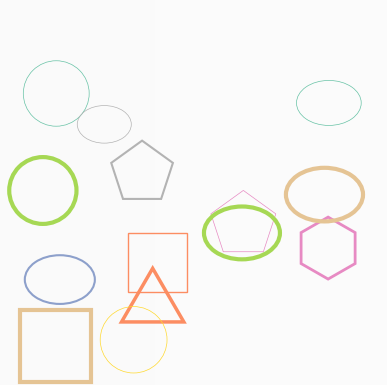[{"shape": "circle", "thickness": 0.5, "radius": 0.43, "center": [0.145, 0.757]}, {"shape": "oval", "thickness": 0.5, "radius": 0.42, "center": [0.849, 0.733]}, {"shape": "triangle", "thickness": 2.5, "radius": 0.46, "center": [0.394, 0.21]}, {"shape": "square", "thickness": 1, "radius": 0.38, "center": [0.406, 0.319]}, {"shape": "oval", "thickness": 1.5, "radius": 0.45, "center": [0.154, 0.274]}, {"shape": "hexagon", "thickness": 2, "radius": 0.4, "center": [0.847, 0.356]}, {"shape": "pentagon", "thickness": 0.5, "radius": 0.44, "center": [0.628, 0.417]}, {"shape": "circle", "thickness": 3, "radius": 0.43, "center": [0.111, 0.505]}, {"shape": "oval", "thickness": 3, "radius": 0.49, "center": [0.624, 0.395]}, {"shape": "circle", "thickness": 0.5, "radius": 0.43, "center": [0.345, 0.117]}, {"shape": "oval", "thickness": 3, "radius": 0.5, "center": [0.837, 0.495]}, {"shape": "square", "thickness": 3, "radius": 0.46, "center": [0.143, 0.101]}, {"shape": "oval", "thickness": 0.5, "radius": 0.35, "center": [0.269, 0.677]}, {"shape": "pentagon", "thickness": 1.5, "radius": 0.42, "center": [0.367, 0.551]}]